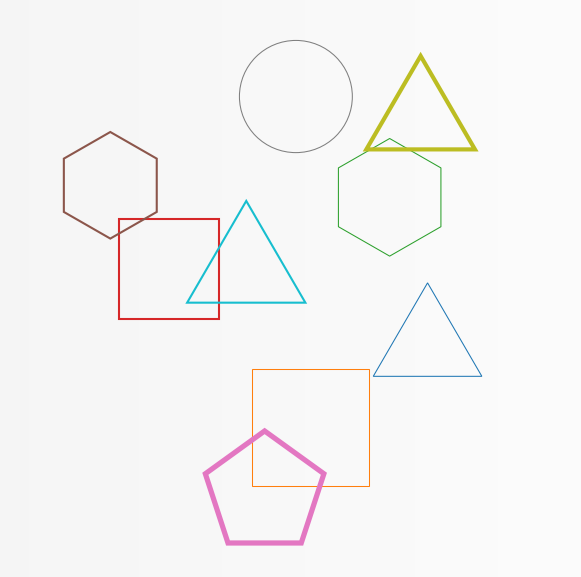[{"shape": "triangle", "thickness": 0.5, "radius": 0.54, "center": [0.736, 0.401]}, {"shape": "square", "thickness": 0.5, "radius": 0.51, "center": [0.535, 0.259]}, {"shape": "hexagon", "thickness": 0.5, "radius": 0.51, "center": [0.67, 0.657]}, {"shape": "square", "thickness": 1, "radius": 0.43, "center": [0.29, 0.534]}, {"shape": "hexagon", "thickness": 1, "radius": 0.46, "center": [0.19, 0.678]}, {"shape": "pentagon", "thickness": 2.5, "radius": 0.54, "center": [0.455, 0.146]}, {"shape": "circle", "thickness": 0.5, "radius": 0.49, "center": [0.509, 0.832]}, {"shape": "triangle", "thickness": 2, "radius": 0.54, "center": [0.724, 0.794]}, {"shape": "triangle", "thickness": 1, "radius": 0.59, "center": [0.424, 0.534]}]